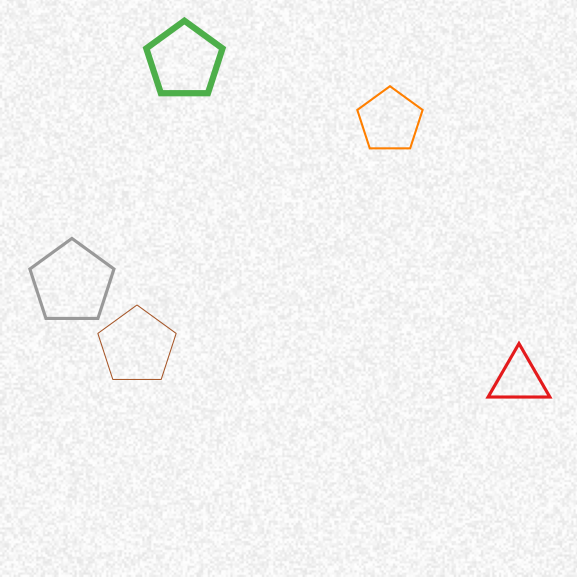[{"shape": "triangle", "thickness": 1.5, "radius": 0.31, "center": [0.899, 0.343]}, {"shape": "pentagon", "thickness": 3, "radius": 0.35, "center": [0.319, 0.894]}, {"shape": "pentagon", "thickness": 1, "radius": 0.3, "center": [0.675, 0.79]}, {"shape": "pentagon", "thickness": 0.5, "radius": 0.36, "center": [0.237, 0.4]}, {"shape": "pentagon", "thickness": 1.5, "radius": 0.38, "center": [0.125, 0.51]}]